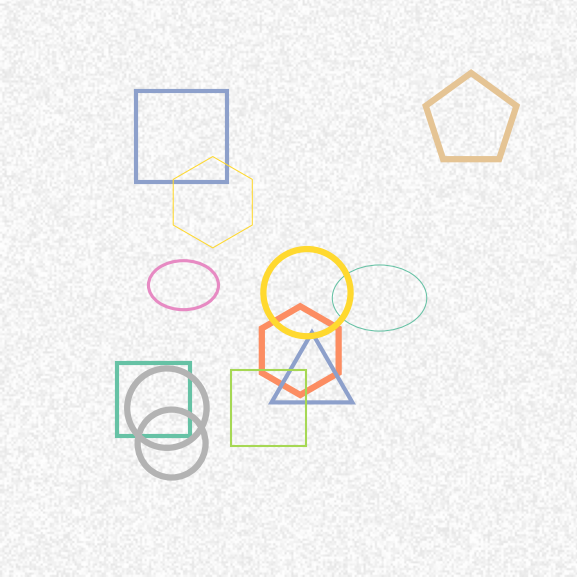[{"shape": "oval", "thickness": 0.5, "radius": 0.41, "center": [0.657, 0.483]}, {"shape": "square", "thickness": 2, "radius": 0.32, "center": [0.266, 0.308]}, {"shape": "hexagon", "thickness": 3, "radius": 0.38, "center": [0.52, 0.392]}, {"shape": "triangle", "thickness": 2, "radius": 0.4, "center": [0.54, 0.343]}, {"shape": "square", "thickness": 2, "radius": 0.39, "center": [0.314, 0.763]}, {"shape": "oval", "thickness": 1.5, "radius": 0.3, "center": [0.318, 0.505]}, {"shape": "square", "thickness": 1, "radius": 0.33, "center": [0.465, 0.292]}, {"shape": "hexagon", "thickness": 0.5, "radius": 0.4, "center": [0.368, 0.649]}, {"shape": "circle", "thickness": 3, "radius": 0.38, "center": [0.532, 0.492]}, {"shape": "pentagon", "thickness": 3, "radius": 0.41, "center": [0.816, 0.79]}, {"shape": "circle", "thickness": 3, "radius": 0.29, "center": [0.297, 0.231]}, {"shape": "circle", "thickness": 3, "radius": 0.34, "center": [0.289, 0.292]}]